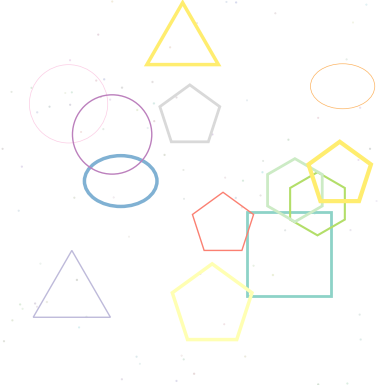[{"shape": "square", "thickness": 2, "radius": 0.54, "center": [0.751, 0.34]}, {"shape": "pentagon", "thickness": 2.5, "radius": 0.54, "center": [0.551, 0.206]}, {"shape": "triangle", "thickness": 1, "radius": 0.58, "center": [0.187, 0.234]}, {"shape": "pentagon", "thickness": 1, "radius": 0.42, "center": [0.579, 0.417]}, {"shape": "oval", "thickness": 2.5, "radius": 0.47, "center": [0.314, 0.53]}, {"shape": "oval", "thickness": 0.5, "radius": 0.42, "center": [0.89, 0.776]}, {"shape": "hexagon", "thickness": 1.5, "radius": 0.41, "center": [0.825, 0.471]}, {"shape": "circle", "thickness": 0.5, "radius": 0.51, "center": [0.178, 0.73]}, {"shape": "pentagon", "thickness": 2, "radius": 0.41, "center": [0.493, 0.698]}, {"shape": "circle", "thickness": 1, "radius": 0.51, "center": [0.291, 0.651]}, {"shape": "hexagon", "thickness": 2, "radius": 0.41, "center": [0.766, 0.506]}, {"shape": "triangle", "thickness": 2.5, "radius": 0.54, "center": [0.474, 0.886]}, {"shape": "pentagon", "thickness": 3, "radius": 0.43, "center": [0.882, 0.547]}]